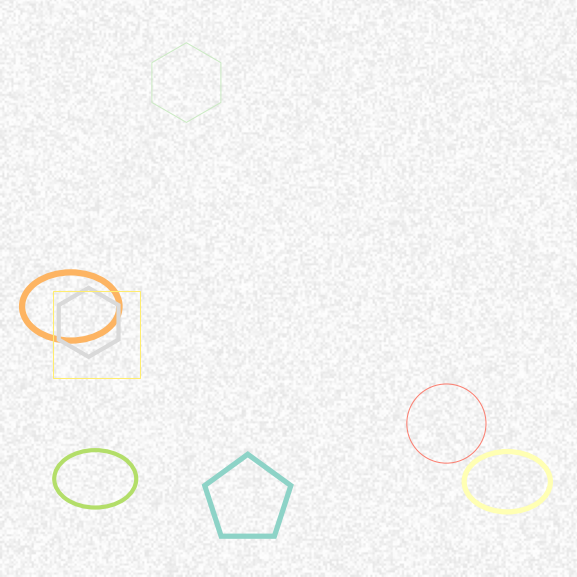[{"shape": "pentagon", "thickness": 2.5, "radius": 0.39, "center": [0.429, 0.134]}, {"shape": "oval", "thickness": 2.5, "radius": 0.37, "center": [0.878, 0.165]}, {"shape": "circle", "thickness": 0.5, "radius": 0.34, "center": [0.773, 0.266]}, {"shape": "oval", "thickness": 3, "radius": 0.42, "center": [0.123, 0.468]}, {"shape": "oval", "thickness": 2, "radius": 0.35, "center": [0.165, 0.17]}, {"shape": "hexagon", "thickness": 2, "radius": 0.3, "center": [0.153, 0.441]}, {"shape": "hexagon", "thickness": 0.5, "radius": 0.34, "center": [0.323, 0.856]}, {"shape": "square", "thickness": 0.5, "radius": 0.37, "center": [0.167, 0.42]}]